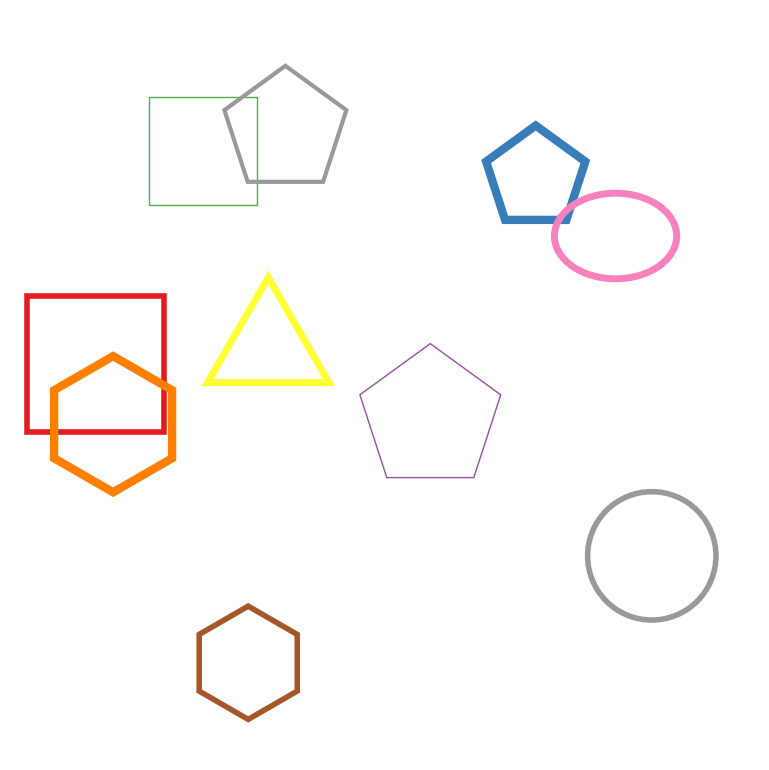[{"shape": "square", "thickness": 2, "radius": 0.44, "center": [0.124, 0.527]}, {"shape": "pentagon", "thickness": 3, "radius": 0.34, "center": [0.696, 0.769]}, {"shape": "square", "thickness": 0.5, "radius": 0.35, "center": [0.263, 0.804]}, {"shape": "pentagon", "thickness": 0.5, "radius": 0.48, "center": [0.559, 0.458]}, {"shape": "hexagon", "thickness": 3, "radius": 0.44, "center": [0.147, 0.449]}, {"shape": "triangle", "thickness": 2.5, "radius": 0.46, "center": [0.348, 0.549]}, {"shape": "hexagon", "thickness": 2, "radius": 0.37, "center": [0.322, 0.139]}, {"shape": "oval", "thickness": 2.5, "radius": 0.4, "center": [0.799, 0.694]}, {"shape": "circle", "thickness": 2, "radius": 0.42, "center": [0.846, 0.278]}, {"shape": "pentagon", "thickness": 1.5, "radius": 0.42, "center": [0.371, 0.831]}]